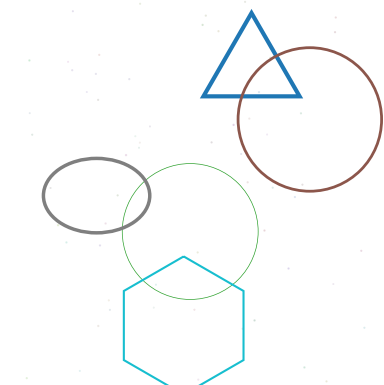[{"shape": "triangle", "thickness": 3, "radius": 0.72, "center": [0.653, 0.822]}, {"shape": "circle", "thickness": 0.5, "radius": 0.88, "center": [0.494, 0.399]}, {"shape": "circle", "thickness": 2, "radius": 0.93, "center": [0.805, 0.69]}, {"shape": "oval", "thickness": 2.5, "radius": 0.69, "center": [0.251, 0.492]}, {"shape": "hexagon", "thickness": 1.5, "radius": 0.9, "center": [0.477, 0.154]}]